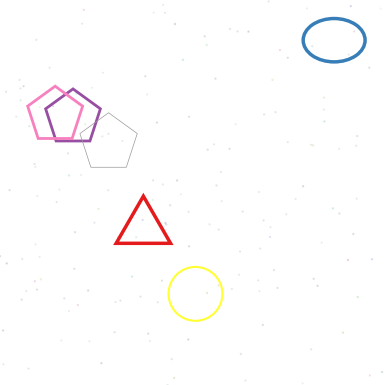[{"shape": "triangle", "thickness": 2.5, "radius": 0.41, "center": [0.372, 0.409]}, {"shape": "oval", "thickness": 2.5, "radius": 0.4, "center": [0.868, 0.896]}, {"shape": "pentagon", "thickness": 2, "radius": 0.37, "center": [0.19, 0.694]}, {"shape": "circle", "thickness": 1.5, "radius": 0.35, "center": [0.508, 0.237]}, {"shape": "pentagon", "thickness": 2, "radius": 0.38, "center": [0.143, 0.701]}, {"shape": "pentagon", "thickness": 0.5, "radius": 0.39, "center": [0.282, 0.629]}]